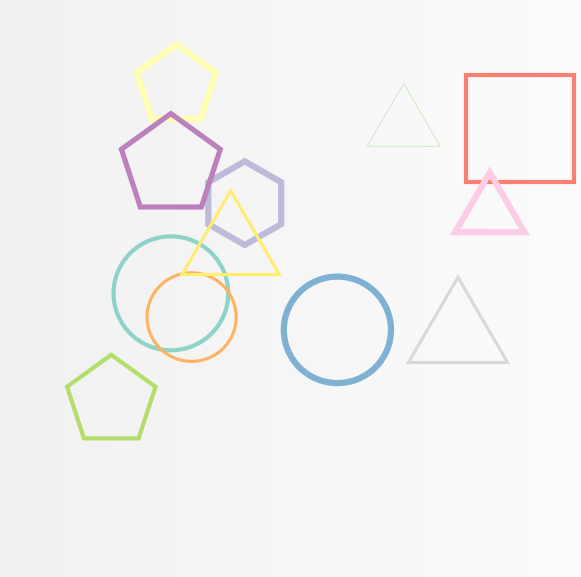[{"shape": "circle", "thickness": 2, "radius": 0.49, "center": [0.294, 0.491]}, {"shape": "pentagon", "thickness": 3, "radius": 0.36, "center": [0.303, 0.851]}, {"shape": "hexagon", "thickness": 3, "radius": 0.36, "center": [0.421, 0.647]}, {"shape": "square", "thickness": 2, "radius": 0.46, "center": [0.895, 0.777]}, {"shape": "circle", "thickness": 3, "radius": 0.46, "center": [0.58, 0.428]}, {"shape": "circle", "thickness": 1.5, "radius": 0.38, "center": [0.33, 0.45]}, {"shape": "pentagon", "thickness": 2, "radius": 0.4, "center": [0.191, 0.305]}, {"shape": "triangle", "thickness": 3, "radius": 0.34, "center": [0.843, 0.631]}, {"shape": "triangle", "thickness": 1.5, "radius": 0.49, "center": [0.788, 0.421]}, {"shape": "pentagon", "thickness": 2.5, "radius": 0.45, "center": [0.294, 0.713]}, {"shape": "triangle", "thickness": 0.5, "radius": 0.36, "center": [0.695, 0.782]}, {"shape": "triangle", "thickness": 1.5, "radius": 0.48, "center": [0.397, 0.572]}]